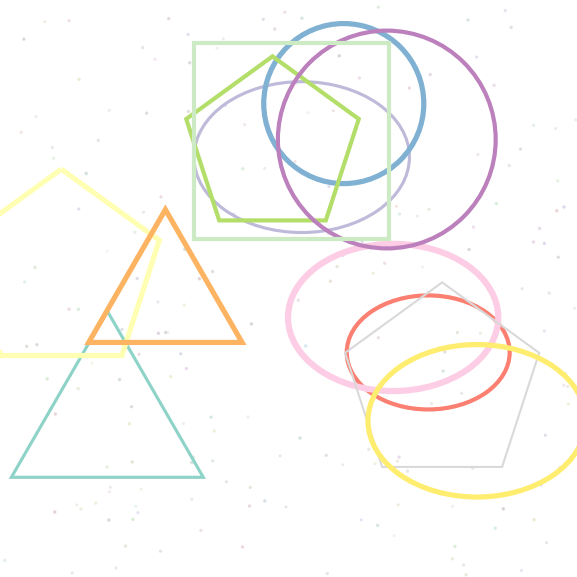[{"shape": "triangle", "thickness": 1.5, "radius": 0.96, "center": [0.186, 0.269]}, {"shape": "pentagon", "thickness": 2.5, "radius": 0.89, "center": [0.106, 0.528]}, {"shape": "oval", "thickness": 1.5, "radius": 0.93, "center": [0.522, 0.727]}, {"shape": "oval", "thickness": 2, "radius": 0.71, "center": [0.741, 0.389]}, {"shape": "circle", "thickness": 2.5, "radius": 0.69, "center": [0.595, 0.82]}, {"shape": "triangle", "thickness": 2.5, "radius": 0.77, "center": [0.286, 0.483]}, {"shape": "pentagon", "thickness": 2, "radius": 0.79, "center": [0.472, 0.745]}, {"shape": "oval", "thickness": 3, "radius": 0.91, "center": [0.681, 0.449]}, {"shape": "pentagon", "thickness": 1, "radius": 0.88, "center": [0.766, 0.333]}, {"shape": "circle", "thickness": 2, "radius": 0.94, "center": [0.67, 0.758]}, {"shape": "square", "thickness": 2, "radius": 0.85, "center": [0.505, 0.755]}, {"shape": "oval", "thickness": 2.5, "radius": 0.94, "center": [0.826, 0.27]}]